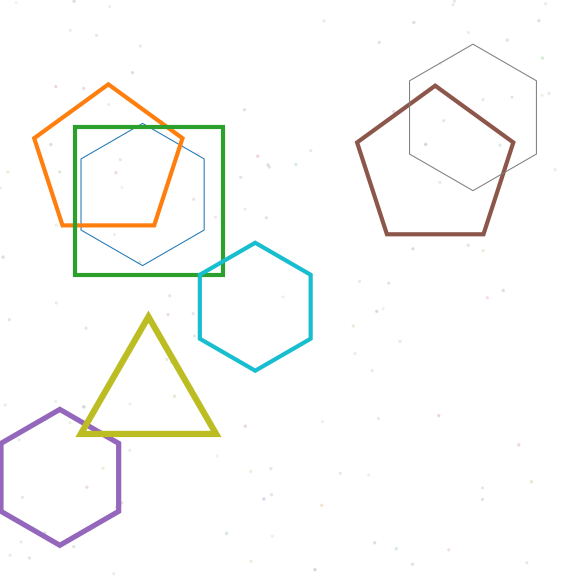[{"shape": "hexagon", "thickness": 0.5, "radius": 0.62, "center": [0.247, 0.662]}, {"shape": "pentagon", "thickness": 2, "radius": 0.68, "center": [0.188, 0.718]}, {"shape": "square", "thickness": 2, "radius": 0.64, "center": [0.258, 0.651]}, {"shape": "hexagon", "thickness": 2.5, "radius": 0.59, "center": [0.104, 0.173]}, {"shape": "pentagon", "thickness": 2, "radius": 0.71, "center": [0.754, 0.709]}, {"shape": "hexagon", "thickness": 0.5, "radius": 0.63, "center": [0.819, 0.796]}, {"shape": "triangle", "thickness": 3, "radius": 0.68, "center": [0.257, 0.315]}, {"shape": "hexagon", "thickness": 2, "radius": 0.55, "center": [0.442, 0.468]}]